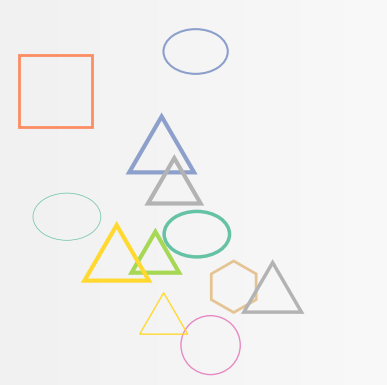[{"shape": "oval", "thickness": 2.5, "radius": 0.42, "center": [0.508, 0.392]}, {"shape": "oval", "thickness": 0.5, "radius": 0.44, "center": [0.173, 0.437]}, {"shape": "square", "thickness": 2, "radius": 0.47, "center": [0.143, 0.764]}, {"shape": "triangle", "thickness": 3, "radius": 0.48, "center": [0.417, 0.601]}, {"shape": "oval", "thickness": 1.5, "radius": 0.41, "center": [0.505, 0.866]}, {"shape": "circle", "thickness": 1, "radius": 0.38, "center": [0.543, 0.104]}, {"shape": "triangle", "thickness": 3, "radius": 0.35, "center": [0.401, 0.327]}, {"shape": "triangle", "thickness": 3, "radius": 0.48, "center": [0.301, 0.319]}, {"shape": "triangle", "thickness": 1, "radius": 0.36, "center": [0.422, 0.168]}, {"shape": "hexagon", "thickness": 2, "radius": 0.33, "center": [0.603, 0.255]}, {"shape": "triangle", "thickness": 3, "radius": 0.39, "center": [0.45, 0.511]}, {"shape": "triangle", "thickness": 2.5, "radius": 0.43, "center": [0.704, 0.232]}]